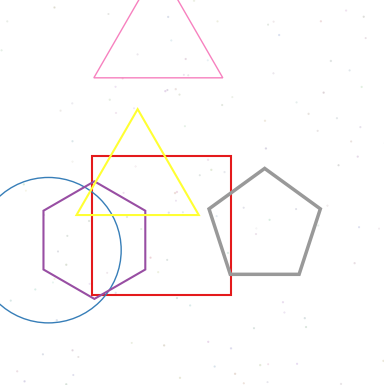[{"shape": "square", "thickness": 1.5, "radius": 0.9, "center": [0.42, 0.415]}, {"shape": "circle", "thickness": 1, "radius": 0.94, "center": [0.126, 0.35]}, {"shape": "hexagon", "thickness": 1.5, "radius": 0.76, "center": [0.245, 0.376]}, {"shape": "triangle", "thickness": 1.5, "radius": 0.92, "center": [0.358, 0.533]}, {"shape": "triangle", "thickness": 1, "radius": 0.97, "center": [0.411, 0.895]}, {"shape": "pentagon", "thickness": 2.5, "radius": 0.76, "center": [0.687, 0.41]}]